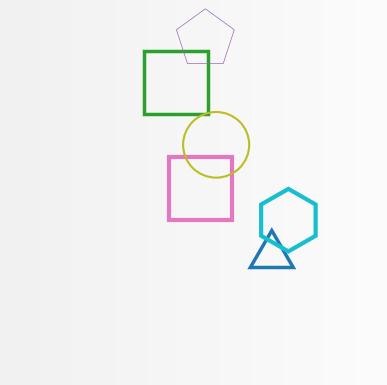[{"shape": "triangle", "thickness": 2.5, "radius": 0.32, "center": [0.701, 0.337]}, {"shape": "square", "thickness": 2.5, "radius": 0.41, "center": [0.455, 0.786]}, {"shape": "pentagon", "thickness": 0.5, "radius": 0.39, "center": [0.53, 0.898]}, {"shape": "square", "thickness": 3, "radius": 0.41, "center": [0.517, 0.511]}, {"shape": "circle", "thickness": 1.5, "radius": 0.43, "center": [0.558, 0.624]}, {"shape": "hexagon", "thickness": 3, "radius": 0.41, "center": [0.744, 0.428]}]